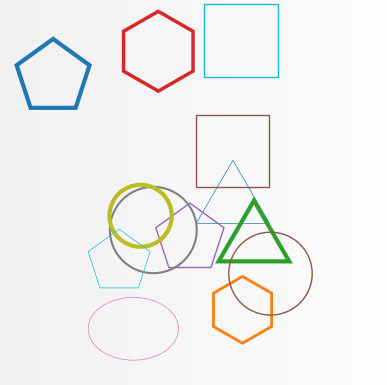[{"shape": "pentagon", "thickness": 3, "radius": 0.49, "center": [0.137, 0.8]}, {"shape": "triangle", "thickness": 0.5, "radius": 0.55, "center": [0.601, 0.474]}, {"shape": "hexagon", "thickness": 2, "radius": 0.43, "center": [0.626, 0.195]}, {"shape": "triangle", "thickness": 3, "radius": 0.53, "center": [0.655, 0.374]}, {"shape": "hexagon", "thickness": 2.5, "radius": 0.52, "center": [0.409, 0.867]}, {"shape": "pentagon", "thickness": 1, "radius": 0.46, "center": [0.49, 0.38]}, {"shape": "square", "thickness": 1, "radius": 0.47, "center": [0.601, 0.608]}, {"shape": "circle", "thickness": 1, "radius": 0.54, "center": [0.698, 0.289]}, {"shape": "oval", "thickness": 0.5, "radius": 0.58, "center": [0.344, 0.146]}, {"shape": "circle", "thickness": 1.5, "radius": 0.56, "center": [0.396, 0.403]}, {"shape": "circle", "thickness": 3, "radius": 0.4, "center": [0.363, 0.439]}, {"shape": "square", "thickness": 1, "radius": 0.48, "center": [0.622, 0.895]}, {"shape": "pentagon", "thickness": 0.5, "radius": 0.42, "center": [0.308, 0.32]}]